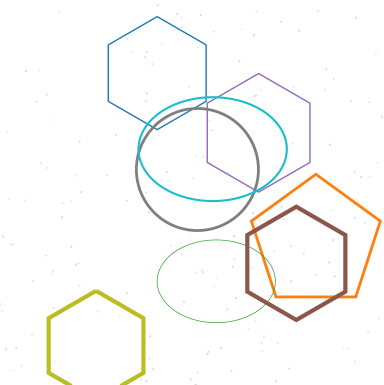[{"shape": "hexagon", "thickness": 1, "radius": 0.73, "center": [0.408, 0.81]}, {"shape": "pentagon", "thickness": 2, "radius": 0.88, "center": [0.82, 0.371]}, {"shape": "oval", "thickness": 0.5, "radius": 0.77, "center": [0.562, 0.269]}, {"shape": "hexagon", "thickness": 1, "radius": 0.77, "center": [0.672, 0.655]}, {"shape": "hexagon", "thickness": 3, "radius": 0.74, "center": [0.77, 0.316]}, {"shape": "circle", "thickness": 2, "radius": 0.79, "center": [0.513, 0.56]}, {"shape": "hexagon", "thickness": 3, "radius": 0.71, "center": [0.25, 0.102]}, {"shape": "oval", "thickness": 1.5, "radius": 0.96, "center": [0.552, 0.613]}]